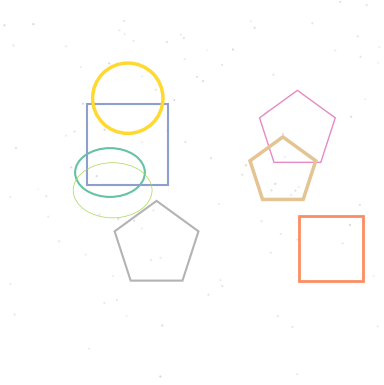[{"shape": "oval", "thickness": 1.5, "radius": 0.45, "center": [0.286, 0.552]}, {"shape": "square", "thickness": 2, "radius": 0.42, "center": [0.859, 0.354]}, {"shape": "square", "thickness": 1.5, "radius": 0.52, "center": [0.331, 0.625]}, {"shape": "pentagon", "thickness": 1, "radius": 0.52, "center": [0.772, 0.662]}, {"shape": "oval", "thickness": 0.5, "radius": 0.51, "center": [0.293, 0.506]}, {"shape": "circle", "thickness": 2.5, "radius": 0.46, "center": [0.332, 0.745]}, {"shape": "pentagon", "thickness": 2.5, "radius": 0.45, "center": [0.735, 0.555]}, {"shape": "pentagon", "thickness": 1.5, "radius": 0.57, "center": [0.407, 0.364]}]